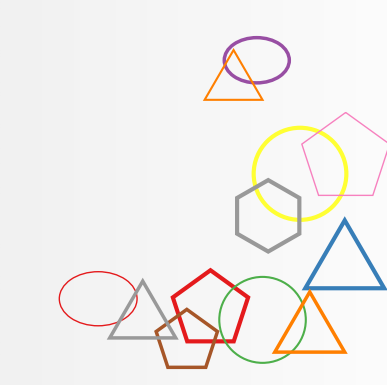[{"shape": "oval", "thickness": 1, "radius": 0.5, "center": [0.253, 0.224]}, {"shape": "pentagon", "thickness": 3, "radius": 0.51, "center": [0.543, 0.196]}, {"shape": "triangle", "thickness": 3, "radius": 0.59, "center": [0.89, 0.31]}, {"shape": "circle", "thickness": 1.5, "radius": 0.56, "center": [0.678, 0.169]}, {"shape": "oval", "thickness": 2.5, "radius": 0.42, "center": [0.663, 0.843]}, {"shape": "triangle", "thickness": 2.5, "radius": 0.52, "center": [0.799, 0.138]}, {"shape": "triangle", "thickness": 1.5, "radius": 0.43, "center": [0.603, 0.784]}, {"shape": "circle", "thickness": 3, "radius": 0.6, "center": [0.774, 0.549]}, {"shape": "pentagon", "thickness": 2.5, "radius": 0.42, "center": [0.482, 0.113]}, {"shape": "pentagon", "thickness": 1, "radius": 0.6, "center": [0.892, 0.589]}, {"shape": "triangle", "thickness": 2.5, "radius": 0.49, "center": [0.368, 0.171]}, {"shape": "hexagon", "thickness": 3, "radius": 0.46, "center": [0.692, 0.439]}]